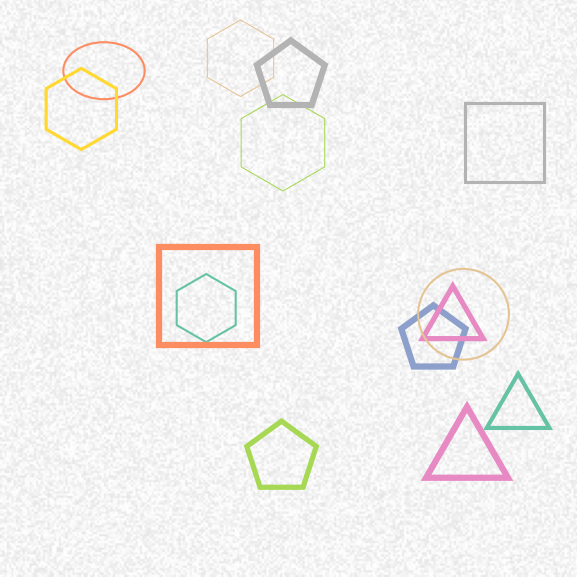[{"shape": "hexagon", "thickness": 1, "radius": 0.29, "center": [0.357, 0.466]}, {"shape": "triangle", "thickness": 2, "radius": 0.31, "center": [0.897, 0.289]}, {"shape": "oval", "thickness": 1, "radius": 0.35, "center": [0.18, 0.877]}, {"shape": "square", "thickness": 3, "radius": 0.42, "center": [0.361, 0.486]}, {"shape": "pentagon", "thickness": 3, "radius": 0.29, "center": [0.751, 0.412]}, {"shape": "triangle", "thickness": 3, "radius": 0.41, "center": [0.809, 0.213]}, {"shape": "triangle", "thickness": 2.5, "radius": 0.3, "center": [0.784, 0.443]}, {"shape": "hexagon", "thickness": 0.5, "radius": 0.42, "center": [0.49, 0.752]}, {"shape": "pentagon", "thickness": 2.5, "radius": 0.32, "center": [0.488, 0.207]}, {"shape": "hexagon", "thickness": 1.5, "radius": 0.35, "center": [0.141, 0.81]}, {"shape": "circle", "thickness": 1, "radius": 0.39, "center": [0.803, 0.455]}, {"shape": "hexagon", "thickness": 0.5, "radius": 0.33, "center": [0.416, 0.898]}, {"shape": "square", "thickness": 1.5, "radius": 0.34, "center": [0.873, 0.752]}, {"shape": "pentagon", "thickness": 3, "radius": 0.31, "center": [0.504, 0.867]}]